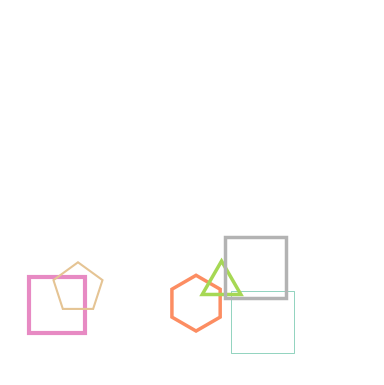[{"shape": "square", "thickness": 0.5, "radius": 0.41, "center": [0.682, 0.163]}, {"shape": "hexagon", "thickness": 2.5, "radius": 0.36, "center": [0.509, 0.213]}, {"shape": "square", "thickness": 3, "radius": 0.36, "center": [0.149, 0.208]}, {"shape": "triangle", "thickness": 2.5, "radius": 0.29, "center": [0.575, 0.264]}, {"shape": "pentagon", "thickness": 1.5, "radius": 0.33, "center": [0.203, 0.252]}, {"shape": "square", "thickness": 2.5, "radius": 0.4, "center": [0.664, 0.305]}]